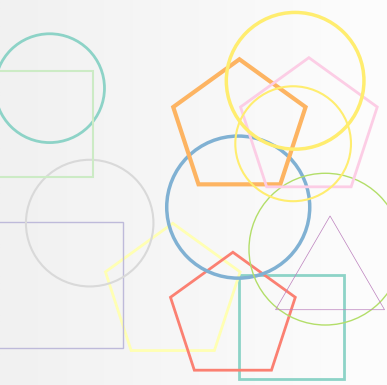[{"shape": "circle", "thickness": 2, "radius": 0.71, "center": [0.128, 0.771]}, {"shape": "square", "thickness": 2, "radius": 0.68, "center": [0.752, 0.15]}, {"shape": "pentagon", "thickness": 2, "radius": 0.91, "center": [0.446, 0.237]}, {"shape": "square", "thickness": 1, "radius": 0.82, "center": [0.152, 0.261]}, {"shape": "pentagon", "thickness": 2, "radius": 0.85, "center": [0.601, 0.175]}, {"shape": "circle", "thickness": 2.5, "radius": 0.92, "center": [0.615, 0.462]}, {"shape": "pentagon", "thickness": 3, "radius": 0.9, "center": [0.618, 0.666]}, {"shape": "circle", "thickness": 1, "radius": 0.99, "center": [0.84, 0.353]}, {"shape": "pentagon", "thickness": 2, "radius": 0.93, "center": [0.797, 0.665]}, {"shape": "circle", "thickness": 1.5, "radius": 0.82, "center": [0.231, 0.42]}, {"shape": "triangle", "thickness": 0.5, "radius": 0.81, "center": [0.852, 0.277]}, {"shape": "square", "thickness": 1.5, "radius": 0.68, "center": [0.102, 0.678]}, {"shape": "circle", "thickness": 1.5, "radius": 0.75, "center": [0.756, 0.627]}, {"shape": "circle", "thickness": 2.5, "radius": 0.89, "center": [0.762, 0.79]}]